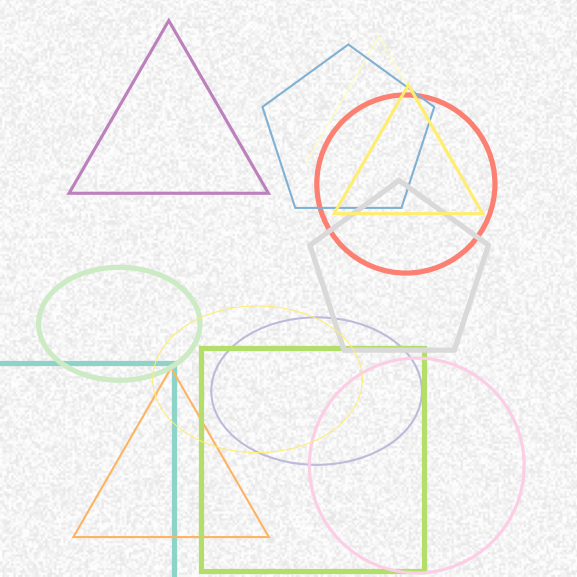[{"shape": "square", "thickness": 2.5, "radius": 0.96, "center": [0.109, 0.179]}, {"shape": "triangle", "thickness": 0.5, "radius": 0.73, "center": [0.656, 0.789]}, {"shape": "oval", "thickness": 1, "radius": 0.91, "center": [0.548, 0.322]}, {"shape": "circle", "thickness": 2.5, "radius": 0.77, "center": [0.703, 0.681]}, {"shape": "pentagon", "thickness": 1, "radius": 0.78, "center": [0.603, 0.766]}, {"shape": "triangle", "thickness": 1, "radius": 0.98, "center": [0.296, 0.167]}, {"shape": "square", "thickness": 2.5, "radius": 0.97, "center": [0.541, 0.204]}, {"shape": "circle", "thickness": 1.5, "radius": 0.93, "center": [0.722, 0.193]}, {"shape": "pentagon", "thickness": 2.5, "radius": 0.81, "center": [0.691, 0.524]}, {"shape": "triangle", "thickness": 1.5, "radius": 1.0, "center": [0.292, 0.764]}, {"shape": "oval", "thickness": 2.5, "radius": 0.7, "center": [0.207, 0.438]}, {"shape": "triangle", "thickness": 1.5, "radius": 0.74, "center": [0.707, 0.703]}, {"shape": "oval", "thickness": 0.5, "radius": 0.91, "center": [0.446, 0.342]}]